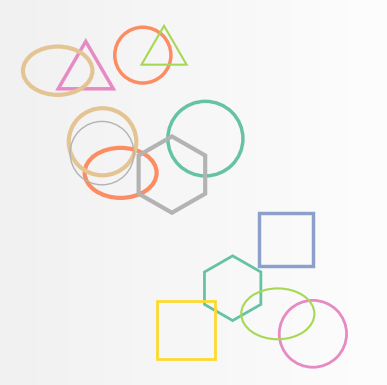[{"shape": "hexagon", "thickness": 2, "radius": 0.42, "center": [0.6, 0.251]}, {"shape": "circle", "thickness": 2.5, "radius": 0.48, "center": [0.53, 0.64]}, {"shape": "circle", "thickness": 2.5, "radius": 0.36, "center": [0.369, 0.857]}, {"shape": "oval", "thickness": 3, "radius": 0.46, "center": [0.311, 0.551]}, {"shape": "square", "thickness": 2.5, "radius": 0.35, "center": [0.739, 0.378]}, {"shape": "triangle", "thickness": 2.5, "radius": 0.41, "center": [0.221, 0.81]}, {"shape": "circle", "thickness": 2, "radius": 0.43, "center": [0.808, 0.133]}, {"shape": "oval", "thickness": 1.5, "radius": 0.47, "center": [0.717, 0.185]}, {"shape": "triangle", "thickness": 1.5, "radius": 0.34, "center": [0.423, 0.866]}, {"shape": "square", "thickness": 2, "radius": 0.38, "center": [0.479, 0.143]}, {"shape": "circle", "thickness": 3, "radius": 0.44, "center": [0.265, 0.632]}, {"shape": "oval", "thickness": 3, "radius": 0.45, "center": [0.149, 0.816]}, {"shape": "hexagon", "thickness": 3, "radius": 0.5, "center": [0.444, 0.547]}, {"shape": "circle", "thickness": 1, "radius": 0.41, "center": [0.263, 0.602]}]